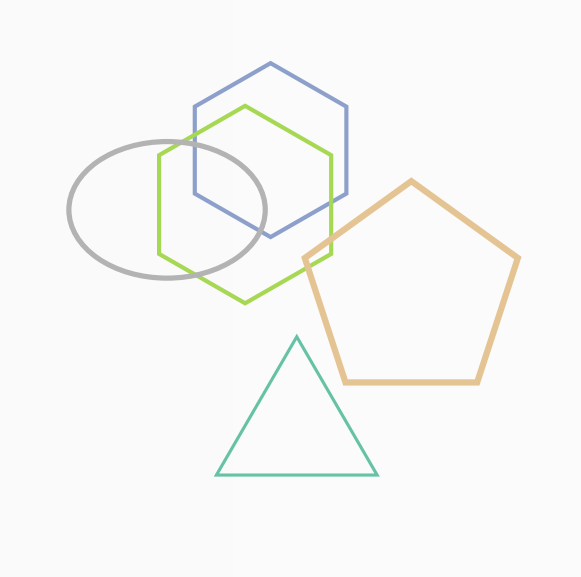[{"shape": "triangle", "thickness": 1.5, "radius": 0.8, "center": [0.511, 0.256]}, {"shape": "hexagon", "thickness": 2, "radius": 0.75, "center": [0.466, 0.739]}, {"shape": "hexagon", "thickness": 2, "radius": 0.85, "center": [0.422, 0.645]}, {"shape": "pentagon", "thickness": 3, "radius": 0.96, "center": [0.708, 0.493]}, {"shape": "oval", "thickness": 2.5, "radius": 0.84, "center": [0.287, 0.636]}]